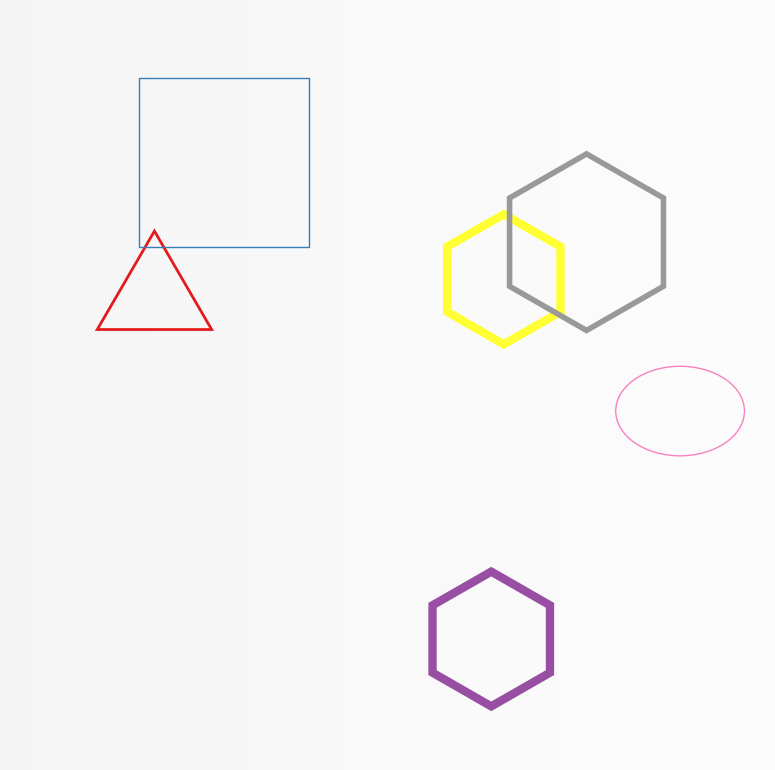[{"shape": "triangle", "thickness": 1, "radius": 0.43, "center": [0.199, 0.615]}, {"shape": "square", "thickness": 0.5, "radius": 0.55, "center": [0.288, 0.789]}, {"shape": "hexagon", "thickness": 3, "radius": 0.44, "center": [0.634, 0.17]}, {"shape": "hexagon", "thickness": 3, "radius": 0.42, "center": [0.65, 0.637]}, {"shape": "oval", "thickness": 0.5, "radius": 0.42, "center": [0.878, 0.466]}, {"shape": "hexagon", "thickness": 2, "radius": 0.57, "center": [0.757, 0.685]}]